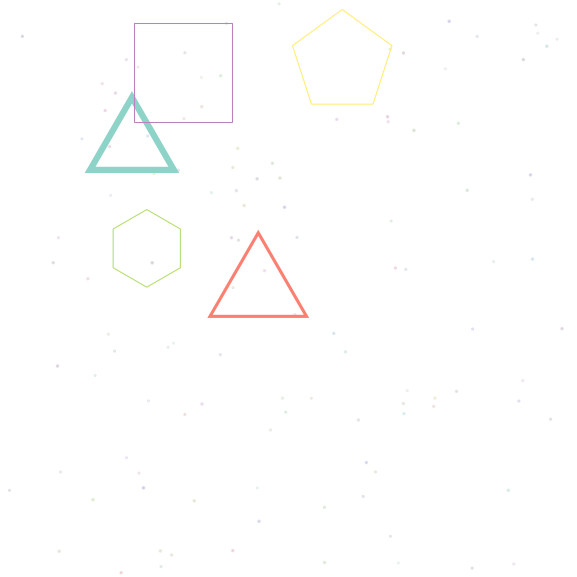[{"shape": "triangle", "thickness": 3, "radius": 0.42, "center": [0.228, 0.747]}, {"shape": "triangle", "thickness": 1.5, "radius": 0.48, "center": [0.447, 0.5]}, {"shape": "hexagon", "thickness": 0.5, "radius": 0.34, "center": [0.254, 0.569]}, {"shape": "square", "thickness": 0.5, "radius": 0.43, "center": [0.317, 0.873]}, {"shape": "pentagon", "thickness": 0.5, "radius": 0.45, "center": [0.593, 0.892]}]